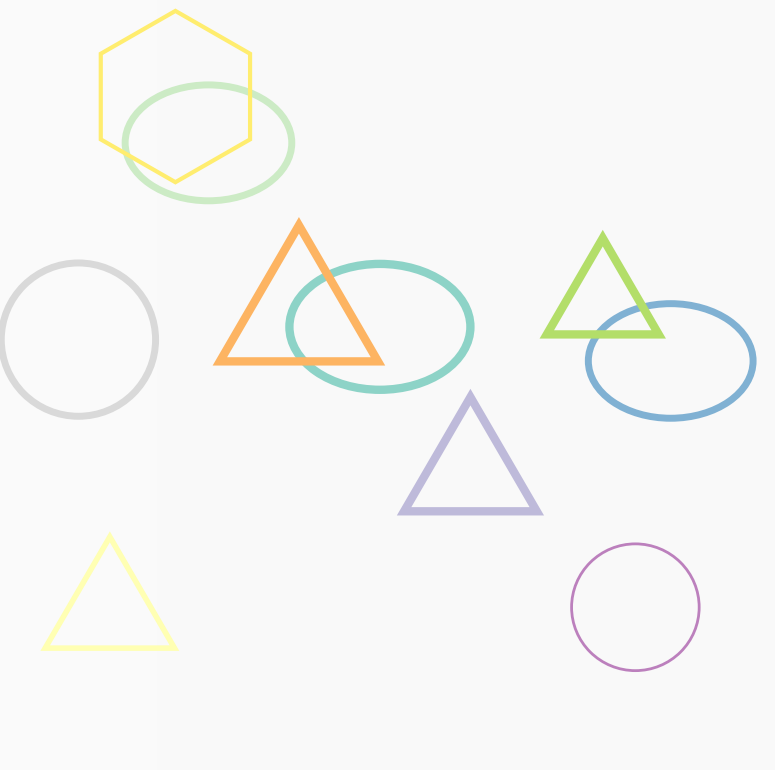[{"shape": "oval", "thickness": 3, "radius": 0.58, "center": [0.49, 0.576]}, {"shape": "triangle", "thickness": 2, "radius": 0.48, "center": [0.142, 0.206]}, {"shape": "triangle", "thickness": 3, "radius": 0.49, "center": [0.607, 0.385]}, {"shape": "oval", "thickness": 2.5, "radius": 0.53, "center": [0.865, 0.531]}, {"shape": "triangle", "thickness": 3, "radius": 0.59, "center": [0.386, 0.59]}, {"shape": "triangle", "thickness": 3, "radius": 0.42, "center": [0.778, 0.607]}, {"shape": "circle", "thickness": 2.5, "radius": 0.5, "center": [0.101, 0.559]}, {"shape": "circle", "thickness": 1, "radius": 0.41, "center": [0.82, 0.211]}, {"shape": "oval", "thickness": 2.5, "radius": 0.54, "center": [0.269, 0.814]}, {"shape": "hexagon", "thickness": 1.5, "radius": 0.56, "center": [0.226, 0.875]}]